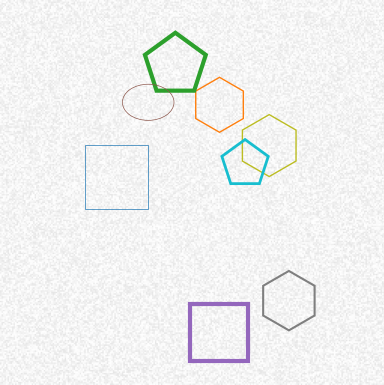[{"shape": "square", "thickness": 0.5, "radius": 0.41, "center": [0.303, 0.541]}, {"shape": "hexagon", "thickness": 1, "radius": 0.36, "center": [0.57, 0.728]}, {"shape": "pentagon", "thickness": 3, "radius": 0.42, "center": [0.455, 0.832]}, {"shape": "square", "thickness": 3, "radius": 0.37, "center": [0.569, 0.137]}, {"shape": "oval", "thickness": 0.5, "radius": 0.34, "center": [0.385, 0.734]}, {"shape": "hexagon", "thickness": 1.5, "radius": 0.39, "center": [0.75, 0.219]}, {"shape": "hexagon", "thickness": 1, "radius": 0.4, "center": [0.699, 0.622]}, {"shape": "pentagon", "thickness": 2, "radius": 0.32, "center": [0.637, 0.574]}]